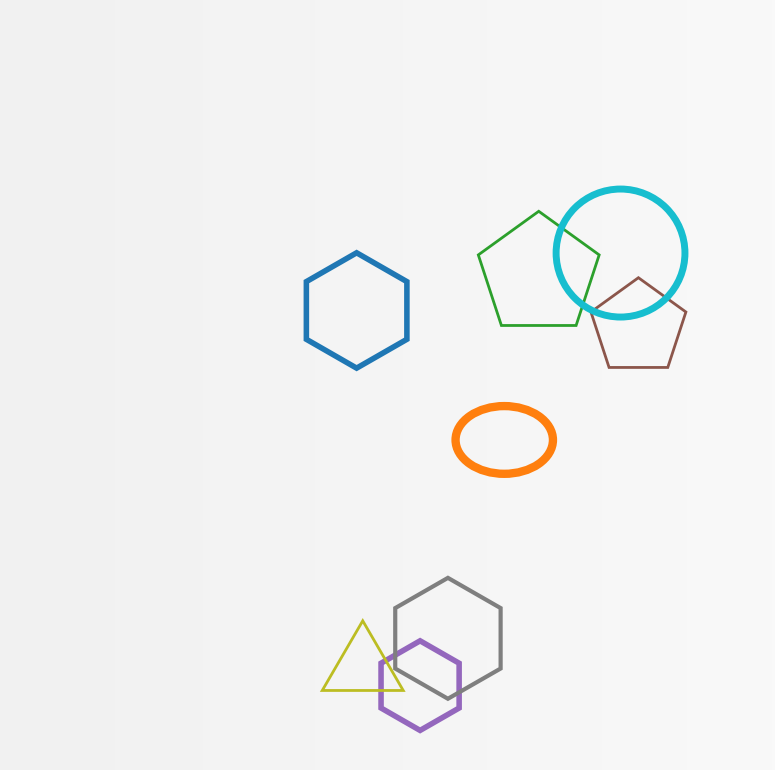[{"shape": "hexagon", "thickness": 2, "radius": 0.37, "center": [0.46, 0.597]}, {"shape": "oval", "thickness": 3, "radius": 0.31, "center": [0.651, 0.429]}, {"shape": "pentagon", "thickness": 1, "radius": 0.41, "center": [0.695, 0.644]}, {"shape": "hexagon", "thickness": 2, "radius": 0.29, "center": [0.542, 0.11]}, {"shape": "pentagon", "thickness": 1, "radius": 0.32, "center": [0.824, 0.575]}, {"shape": "hexagon", "thickness": 1.5, "radius": 0.39, "center": [0.578, 0.171]}, {"shape": "triangle", "thickness": 1, "radius": 0.3, "center": [0.468, 0.133]}, {"shape": "circle", "thickness": 2.5, "radius": 0.42, "center": [0.801, 0.671]}]